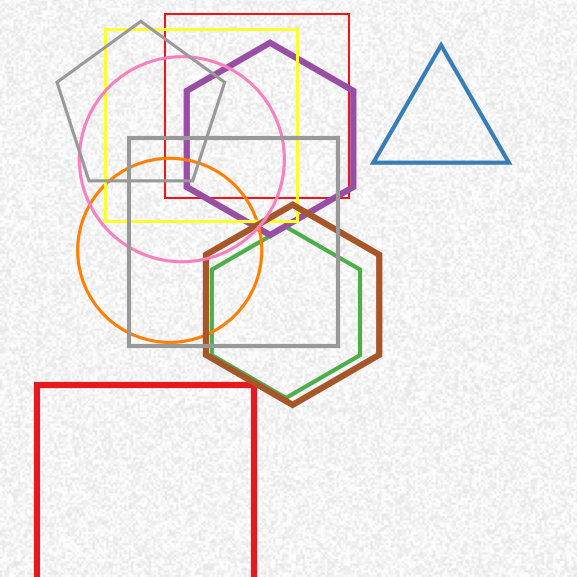[{"shape": "square", "thickness": 1, "radius": 0.8, "center": [0.445, 0.816]}, {"shape": "square", "thickness": 3, "radius": 0.94, "center": [0.252, 0.145]}, {"shape": "triangle", "thickness": 2, "radius": 0.68, "center": [0.764, 0.785]}, {"shape": "hexagon", "thickness": 2, "radius": 0.74, "center": [0.495, 0.458]}, {"shape": "hexagon", "thickness": 3, "radius": 0.83, "center": [0.468, 0.759]}, {"shape": "circle", "thickness": 1.5, "radius": 0.8, "center": [0.294, 0.566]}, {"shape": "square", "thickness": 1.5, "radius": 0.83, "center": [0.348, 0.783]}, {"shape": "hexagon", "thickness": 3, "radius": 0.87, "center": [0.507, 0.471]}, {"shape": "circle", "thickness": 1.5, "radius": 0.89, "center": [0.315, 0.723]}, {"shape": "square", "thickness": 2, "radius": 0.9, "center": [0.404, 0.58]}, {"shape": "pentagon", "thickness": 1.5, "radius": 0.76, "center": [0.244, 0.81]}]